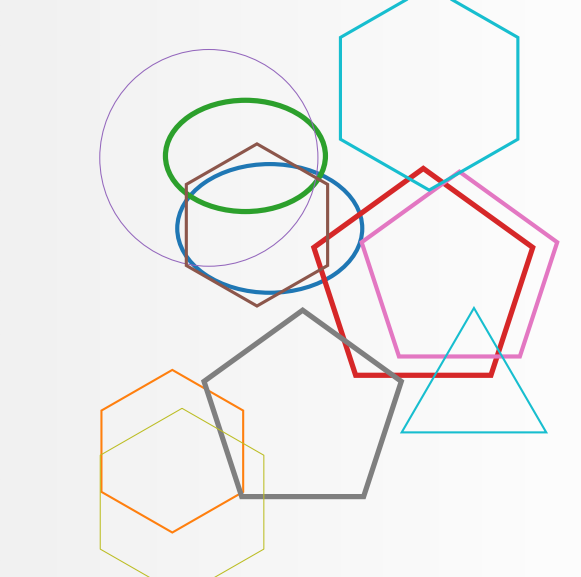[{"shape": "oval", "thickness": 2, "radius": 0.8, "center": [0.464, 0.604]}, {"shape": "hexagon", "thickness": 1, "radius": 0.7, "center": [0.296, 0.218]}, {"shape": "oval", "thickness": 2.5, "radius": 0.69, "center": [0.422, 0.729]}, {"shape": "pentagon", "thickness": 2.5, "radius": 0.99, "center": [0.728, 0.509]}, {"shape": "circle", "thickness": 0.5, "radius": 0.94, "center": [0.359, 0.726]}, {"shape": "hexagon", "thickness": 1.5, "radius": 0.7, "center": [0.442, 0.61]}, {"shape": "pentagon", "thickness": 2, "radius": 0.88, "center": [0.79, 0.525]}, {"shape": "pentagon", "thickness": 2.5, "radius": 0.89, "center": [0.521, 0.284]}, {"shape": "hexagon", "thickness": 0.5, "radius": 0.81, "center": [0.313, 0.13]}, {"shape": "hexagon", "thickness": 1.5, "radius": 0.88, "center": [0.738, 0.846]}, {"shape": "triangle", "thickness": 1, "radius": 0.72, "center": [0.815, 0.322]}]